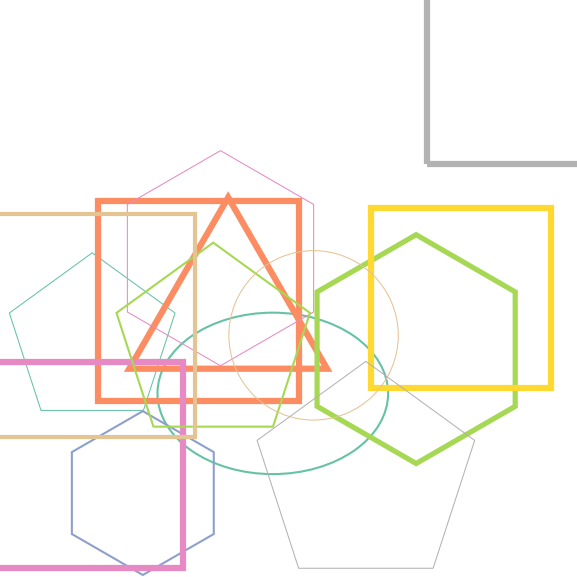[{"shape": "oval", "thickness": 1, "radius": 1.0, "center": [0.472, 0.318]}, {"shape": "pentagon", "thickness": 0.5, "radius": 0.75, "center": [0.16, 0.41]}, {"shape": "square", "thickness": 3, "radius": 0.87, "center": [0.343, 0.478]}, {"shape": "triangle", "thickness": 3, "radius": 0.99, "center": [0.395, 0.46]}, {"shape": "hexagon", "thickness": 1, "radius": 0.71, "center": [0.247, 0.145]}, {"shape": "square", "thickness": 3, "radius": 0.89, "center": [0.139, 0.194]}, {"shape": "hexagon", "thickness": 0.5, "radius": 0.93, "center": [0.382, 0.552]}, {"shape": "pentagon", "thickness": 1, "radius": 0.88, "center": [0.369, 0.403]}, {"shape": "hexagon", "thickness": 2.5, "radius": 0.99, "center": [0.721, 0.395]}, {"shape": "square", "thickness": 3, "radius": 0.78, "center": [0.798, 0.483]}, {"shape": "square", "thickness": 2, "radius": 0.97, "center": [0.144, 0.436]}, {"shape": "circle", "thickness": 0.5, "radius": 0.73, "center": [0.543, 0.418]}, {"shape": "pentagon", "thickness": 0.5, "radius": 0.99, "center": [0.634, 0.175]}, {"shape": "square", "thickness": 3, "radius": 0.77, "center": [0.893, 0.869]}]